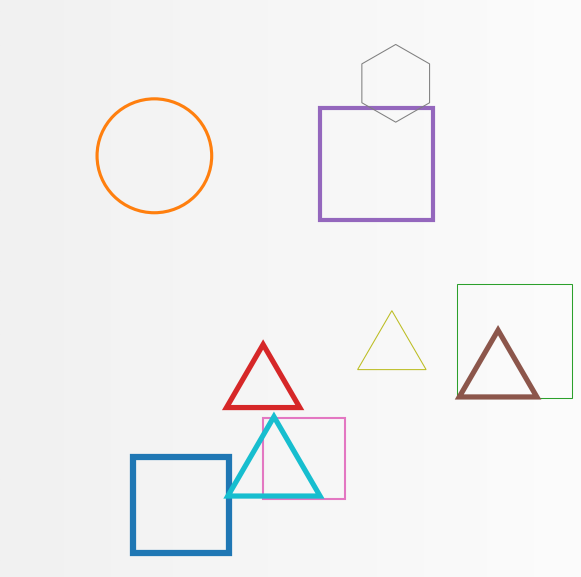[{"shape": "square", "thickness": 3, "radius": 0.41, "center": [0.311, 0.125]}, {"shape": "circle", "thickness": 1.5, "radius": 0.49, "center": [0.266, 0.729]}, {"shape": "square", "thickness": 0.5, "radius": 0.49, "center": [0.885, 0.409]}, {"shape": "triangle", "thickness": 2.5, "radius": 0.36, "center": [0.453, 0.33]}, {"shape": "square", "thickness": 2, "radius": 0.49, "center": [0.648, 0.715]}, {"shape": "triangle", "thickness": 2.5, "radius": 0.39, "center": [0.857, 0.35]}, {"shape": "square", "thickness": 1, "radius": 0.35, "center": [0.524, 0.205]}, {"shape": "hexagon", "thickness": 0.5, "radius": 0.34, "center": [0.681, 0.855]}, {"shape": "triangle", "thickness": 0.5, "radius": 0.34, "center": [0.674, 0.393]}, {"shape": "triangle", "thickness": 2.5, "radius": 0.46, "center": [0.471, 0.186]}]